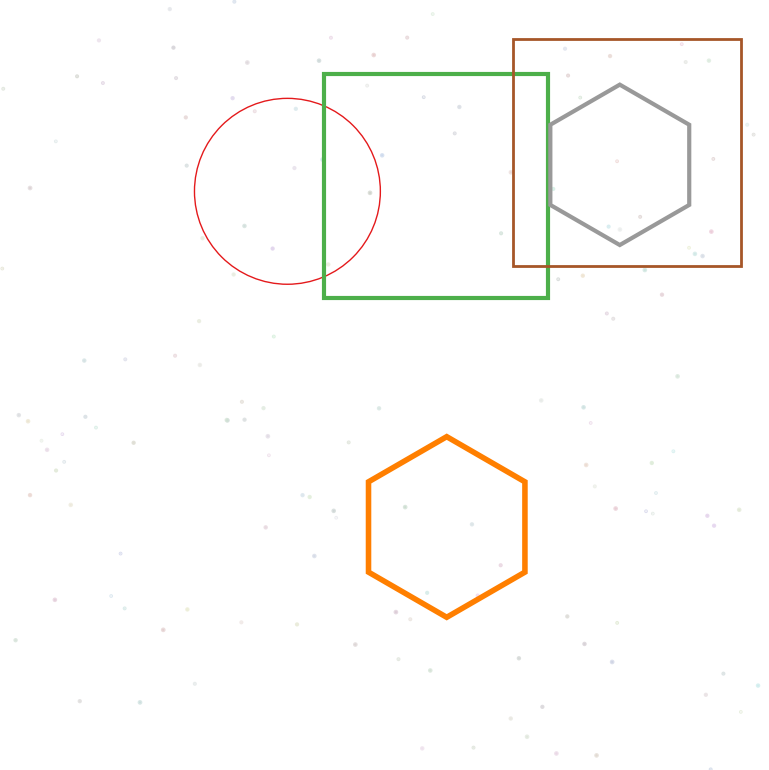[{"shape": "circle", "thickness": 0.5, "radius": 0.6, "center": [0.373, 0.752]}, {"shape": "square", "thickness": 1.5, "radius": 0.73, "center": [0.566, 0.758]}, {"shape": "hexagon", "thickness": 2, "radius": 0.59, "center": [0.58, 0.316]}, {"shape": "square", "thickness": 1, "radius": 0.74, "center": [0.814, 0.802]}, {"shape": "hexagon", "thickness": 1.5, "radius": 0.52, "center": [0.805, 0.786]}]